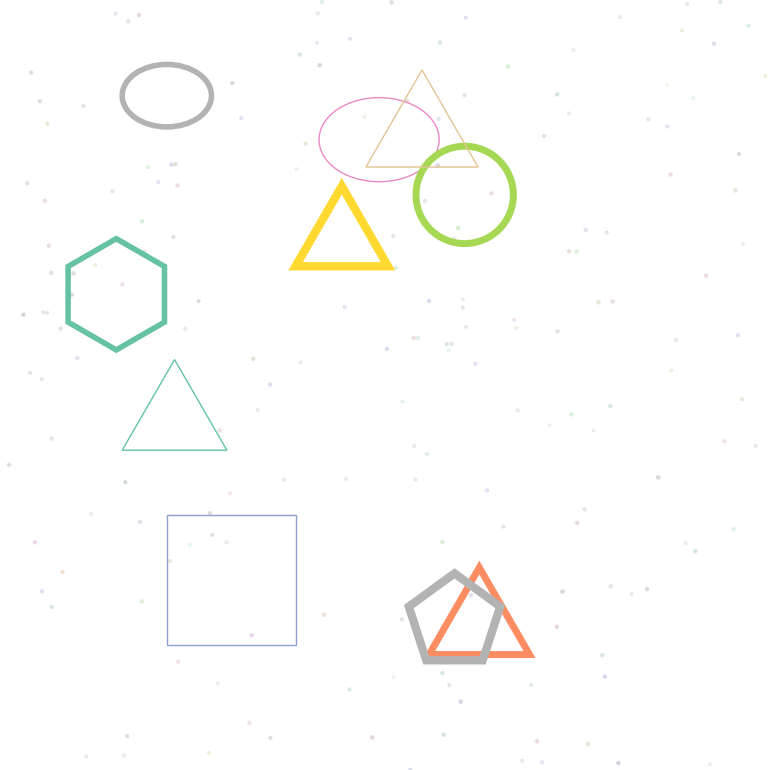[{"shape": "triangle", "thickness": 0.5, "radius": 0.39, "center": [0.227, 0.455]}, {"shape": "hexagon", "thickness": 2, "radius": 0.36, "center": [0.151, 0.618]}, {"shape": "triangle", "thickness": 2.5, "radius": 0.38, "center": [0.623, 0.188]}, {"shape": "square", "thickness": 0.5, "radius": 0.42, "center": [0.3, 0.247]}, {"shape": "oval", "thickness": 0.5, "radius": 0.39, "center": [0.492, 0.819]}, {"shape": "circle", "thickness": 2.5, "radius": 0.32, "center": [0.603, 0.747]}, {"shape": "triangle", "thickness": 3, "radius": 0.35, "center": [0.444, 0.689]}, {"shape": "triangle", "thickness": 0.5, "radius": 0.42, "center": [0.548, 0.825]}, {"shape": "oval", "thickness": 2, "radius": 0.29, "center": [0.217, 0.876]}, {"shape": "pentagon", "thickness": 3, "radius": 0.31, "center": [0.59, 0.193]}]